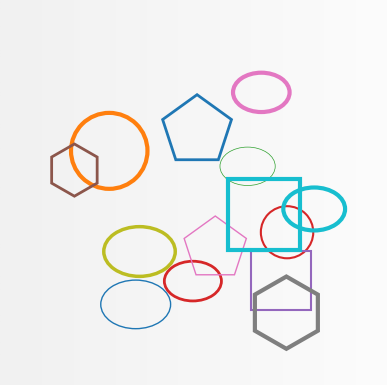[{"shape": "oval", "thickness": 1, "radius": 0.45, "center": [0.35, 0.209]}, {"shape": "pentagon", "thickness": 2, "radius": 0.47, "center": [0.509, 0.661]}, {"shape": "circle", "thickness": 3, "radius": 0.49, "center": [0.282, 0.608]}, {"shape": "oval", "thickness": 0.5, "radius": 0.36, "center": [0.639, 0.568]}, {"shape": "circle", "thickness": 1.5, "radius": 0.34, "center": [0.741, 0.397]}, {"shape": "oval", "thickness": 2, "radius": 0.37, "center": [0.498, 0.27]}, {"shape": "square", "thickness": 1.5, "radius": 0.39, "center": [0.726, 0.272]}, {"shape": "hexagon", "thickness": 2, "radius": 0.34, "center": [0.192, 0.558]}, {"shape": "pentagon", "thickness": 1, "radius": 0.42, "center": [0.555, 0.355]}, {"shape": "oval", "thickness": 3, "radius": 0.36, "center": [0.674, 0.76]}, {"shape": "hexagon", "thickness": 3, "radius": 0.47, "center": [0.739, 0.188]}, {"shape": "oval", "thickness": 2.5, "radius": 0.46, "center": [0.36, 0.347]}, {"shape": "oval", "thickness": 3, "radius": 0.4, "center": [0.811, 0.457]}, {"shape": "square", "thickness": 3, "radius": 0.46, "center": [0.682, 0.444]}]